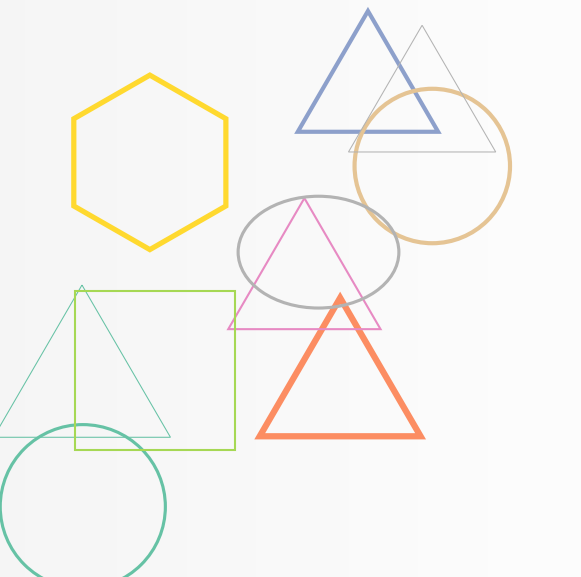[{"shape": "circle", "thickness": 1.5, "radius": 0.71, "center": [0.142, 0.122]}, {"shape": "triangle", "thickness": 0.5, "radius": 0.88, "center": [0.141, 0.33]}, {"shape": "triangle", "thickness": 3, "radius": 0.8, "center": [0.585, 0.324]}, {"shape": "triangle", "thickness": 2, "radius": 0.7, "center": [0.633, 0.841]}, {"shape": "triangle", "thickness": 1, "radius": 0.76, "center": [0.524, 0.505]}, {"shape": "square", "thickness": 1, "radius": 0.69, "center": [0.267, 0.358]}, {"shape": "hexagon", "thickness": 2.5, "radius": 0.76, "center": [0.258, 0.718]}, {"shape": "circle", "thickness": 2, "radius": 0.67, "center": [0.744, 0.712]}, {"shape": "oval", "thickness": 1.5, "radius": 0.69, "center": [0.548, 0.563]}, {"shape": "triangle", "thickness": 0.5, "radius": 0.73, "center": [0.726, 0.809]}]